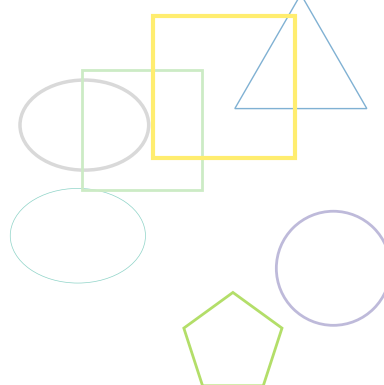[{"shape": "oval", "thickness": 0.5, "radius": 0.88, "center": [0.202, 0.388]}, {"shape": "circle", "thickness": 2, "radius": 0.74, "center": [0.866, 0.303]}, {"shape": "triangle", "thickness": 1, "radius": 0.99, "center": [0.781, 0.817]}, {"shape": "pentagon", "thickness": 2, "radius": 0.67, "center": [0.605, 0.106]}, {"shape": "oval", "thickness": 2.5, "radius": 0.84, "center": [0.219, 0.675]}, {"shape": "square", "thickness": 2, "radius": 0.78, "center": [0.369, 0.663]}, {"shape": "square", "thickness": 3, "radius": 0.92, "center": [0.582, 0.774]}]